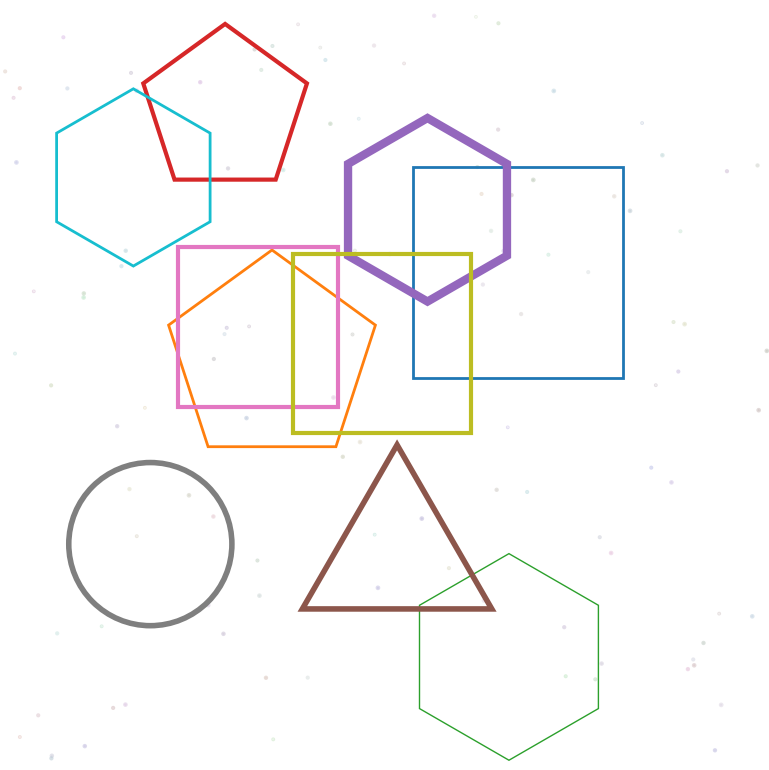[{"shape": "square", "thickness": 1, "radius": 0.68, "center": [0.673, 0.646]}, {"shape": "pentagon", "thickness": 1, "radius": 0.71, "center": [0.353, 0.534]}, {"shape": "hexagon", "thickness": 0.5, "radius": 0.67, "center": [0.661, 0.147]}, {"shape": "pentagon", "thickness": 1.5, "radius": 0.56, "center": [0.292, 0.857]}, {"shape": "hexagon", "thickness": 3, "radius": 0.6, "center": [0.555, 0.728]}, {"shape": "triangle", "thickness": 2, "radius": 0.71, "center": [0.516, 0.28]}, {"shape": "square", "thickness": 1.5, "radius": 0.52, "center": [0.335, 0.575]}, {"shape": "circle", "thickness": 2, "radius": 0.53, "center": [0.195, 0.293]}, {"shape": "square", "thickness": 1.5, "radius": 0.58, "center": [0.496, 0.554]}, {"shape": "hexagon", "thickness": 1, "radius": 0.58, "center": [0.173, 0.77]}]